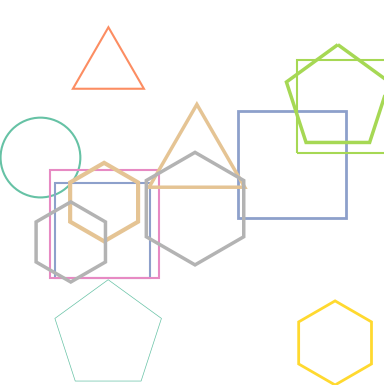[{"shape": "pentagon", "thickness": 0.5, "radius": 0.73, "center": [0.281, 0.128]}, {"shape": "circle", "thickness": 1.5, "radius": 0.52, "center": [0.105, 0.591]}, {"shape": "triangle", "thickness": 1.5, "radius": 0.53, "center": [0.282, 0.823]}, {"shape": "square", "thickness": 2, "radius": 0.7, "center": [0.758, 0.573]}, {"shape": "square", "thickness": 1.5, "radius": 0.61, "center": [0.266, 0.402]}, {"shape": "square", "thickness": 1.5, "radius": 0.7, "center": [0.271, 0.418]}, {"shape": "pentagon", "thickness": 2.5, "radius": 0.7, "center": [0.878, 0.744]}, {"shape": "square", "thickness": 1.5, "radius": 0.6, "center": [0.893, 0.723]}, {"shape": "hexagon", "thickness": 2, "radius": 0.55, "center": [0.87, 0.109]}, {"shape": "hexagon", "thickness": 3, "radius": 0.51, "center": [0.27, 0.475]}, {"shape": "triangle", "thickness": 2.5, "radius": 0.72, "center": [0.511, 0.585]}, {"shape": "hexagon", "thickness": 2.5, "radius": 0.73, "center": [0.507, 0.458]}, {"shape": "hexagon", "thickness": 2.5, "radius": 0.52, "center": [0.184, 0.372]}]